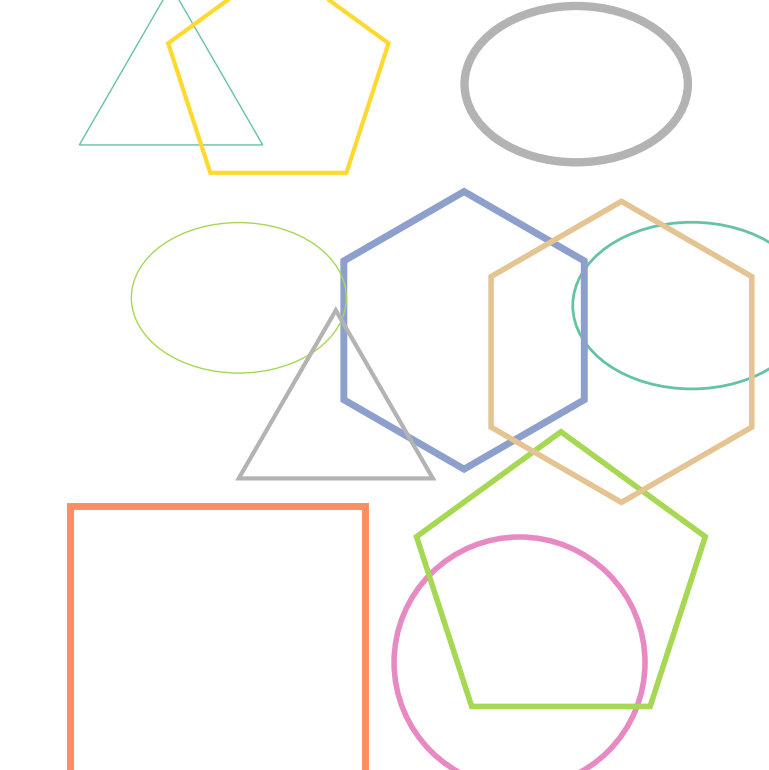[{"shape": "triangle", "thickness": 0.5, "radius": 0.69, "center": [0.222, 0.881]}, {"shape": "oval", "thickness": 1, "radius": 0.77, "center": [0.898, 0.603]}, {"shape": "square", "thickness": 2.5, "radius": 0.96, "center": [0.282, 0.151]}, {"shape": "hexagon", "thickness": 2.5, "radius": 0.9, "center": [0.603, 0.571]}, {"shape": "circle", "thickness": 2, "radius": 0.81, "center": [0.675, 0.14]}, {"shape": "oval", "thickness": 0.5, "radius": 0.7, "center": [0.31, 0.613]}, {"shape": "pentagon", "thickness": 2, "radius": 0.99, "center": [0.728, 0.242]}, {"shape": "pentagon", "thickness": 1.5, "radius": 0.75, "center": [0.361, 0.897]}, {"shape": "hexagon", "thickness": 2, "radius": 0.98, "center": [0.807, 0.543]}, {"shape": "oval", "thickness": 3, "radius": 0.73, "center": [0.748, 0.891]}, {"shape": "triangle", "thickness": 1.5, "radius": 0.73, "center": [0.436, 0.451]}]